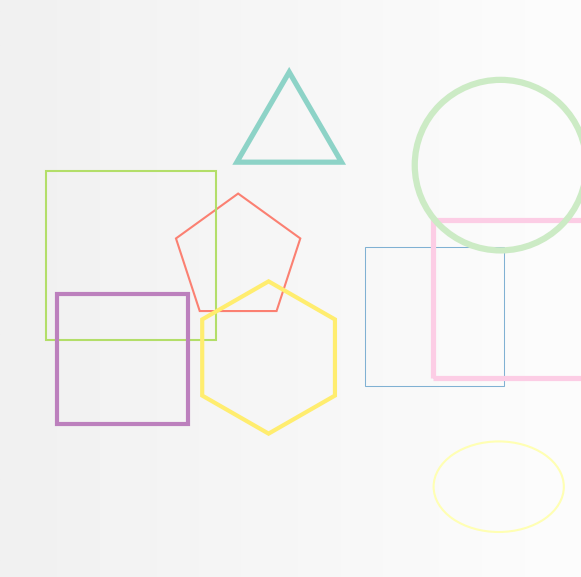[{"shape": "triangle", "thickness": 2.5, "radius": 0.52, "center": [0.498, 0.77]}, {"shape": "oval", "thickness": 1, "radius": 0.56, "center": [0.858, 0.156]}, {"shape": "pentagon", "thickness": 1, "radius": 0.56, "center": [0.41, 0.552]}, {"shape": "square", "thickness": 0.5, "radius": 0.6, "center": [0.747, 0.451]}, {"shape": "square", "thickness": 1, "radius": 0.73, "center": [0.225, 0.557]}, {"shape": "square", "thickness": 2.5, "radius": 0.68, "center": [0.882, 0.481]}, {"shape": "square", "thickness": 2, "radius": 0.56, "center": [0.211, 0.377]}, {"shape": "circle", "thickness": 3, "radius": 0.74, "center": [0.861, 0.713]}, {"shape": "hexagon", "thickness": 2, "radius": 0.66, "center": [0.462, 0.38]}]